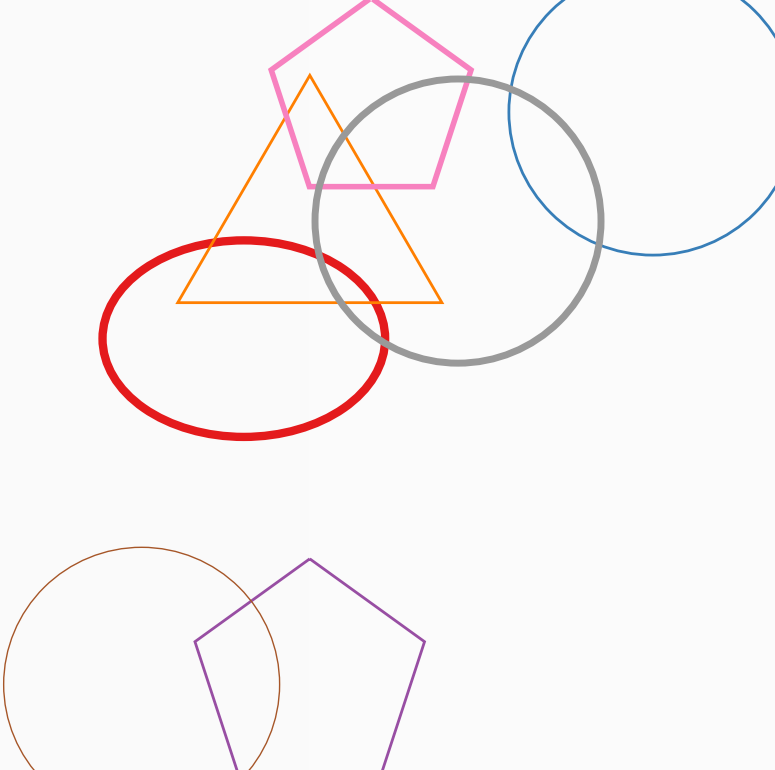[{"shape": "oval", "thickness": 3, "radius": 0.91, "center": [0.315, 0.56]}, {"shape": "circle", "thickness": 1, "radius": 0.93, "center": [0.842, 0.854]}, {"shape": "pentagon", "thickness": 1, "radius": 0.78, "center": [0.4, 0.119]}, {"shape": "triangle", "thickness": 1, "radius": 0.98, "center": [0.4, 0.705]}, {"shape": "circle", "thickness": 0.5, "radius": 0.89, "center": [0.183, 0.111]}, {"shape": "pentagon", "thickness": 2, "radius": 0.68, "center": [0.479, 0.867]}, {"shape": "circle", "thickness": 2.5, "radius": 0.92, "center": [0.591, 0.713]}]